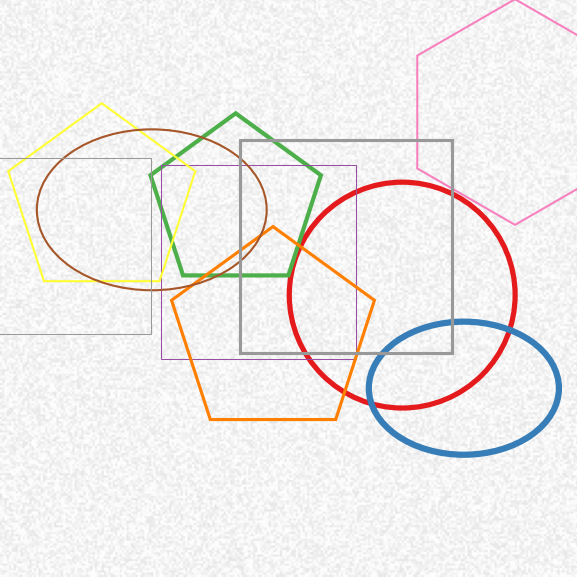[{"shape": "circle", "thickness": 2.5, "radius": 0.98, "center": [0.696, 0.488]}, {"shape": "oval", "thickness": 3, "radius": 0.82, "center": [0.803, 0.327]}, {"shape": "pentagon", "thickness": 2, "radius": 0.78, "center": [0.408, 0.648]}, {"shape": "square", "thickness": 0.5, "radius": 0.84, "center": [0.447, 0.546]}, {"shape": "pentagon", "thickness": 1.5, "radius": 0.92, "center": [0.473, 0.422]}, {"shape": "pentagon", "thickness": 1, "radius": 0.85, "center": [0.176, 0.65]}, {"shape": "oval", "thickness": 1, "radius": 1.0, "center": [0.263, 0.636]}, {"shape": "hexagon", "thickness": 1, "radius": 0.98, "center": [0.892, 0.805]}, {"shape": "square", "thickness": 1.5, "radius": 0.92, "center": [0.599, 0.572]}, {"shape": "square", "thickness": 0.5, "radius": 0.76, "center": [0.108, 0.573]}]